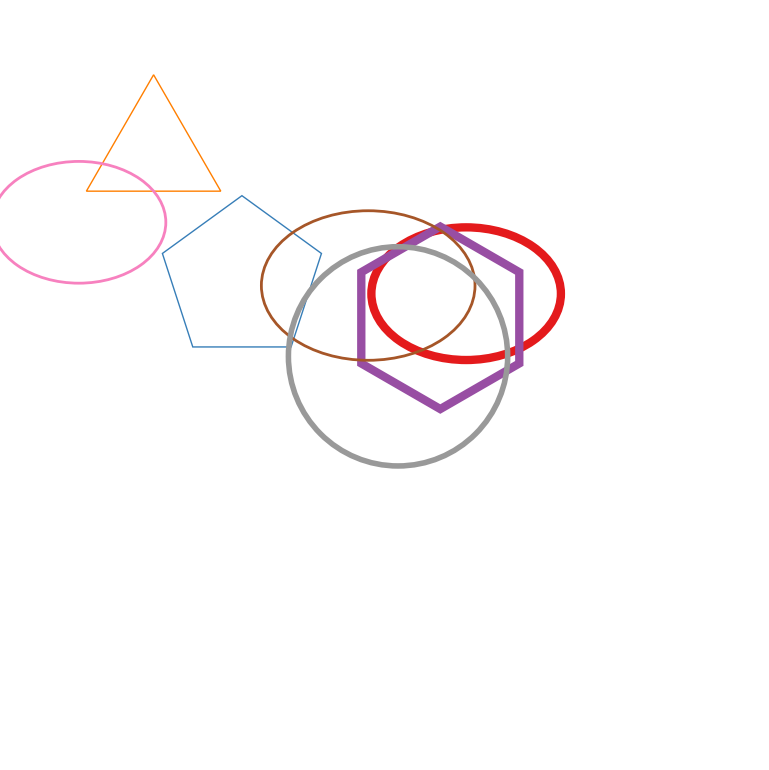[{"shape": "oval", "thickness": 3, "radius": 0.62, "center": [0.605, 0.619]}, {"shape": "pentagon", "thickness": 0.5, "radius": 0.54, "center": [0.314, 0.637]}, {"shape": "hexagon", "thickness": 3, "radius": 0.59, "center": [0.572, 0.587]}, {"shape": "triangle", "thickness": 0.5, "radius": 0.5, "center": [0.199, 0.802]}, {"shape": "oval", "thickness": 1, "radius": 0.69, "center": [0.478, 0.629]}, {"shape": "oval", "thickness": 1, "radius": 0.56, "center": [0.102, 0.711]}, {"shape": "circle", "thickness": 2, "radius": 0.71, "center": [0.517, 0.537]}]